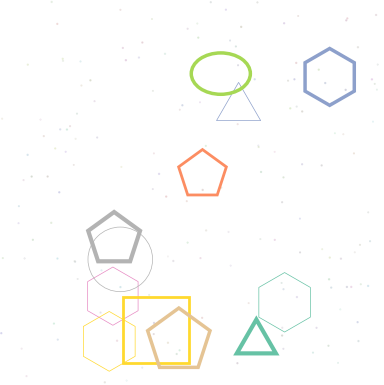[{"shape": "hexagon", "thickness": 0.5, "radius": 0.39, "center": [0.739, 0.215]}, {"shape": "triangle", "thickness": 3, "radius": 0.29, "center": [0.666, 0.111]}, {"shape": "pentagon", "thickness": 2, "radius": 0.33, "center": [0.526, 0.546]}, {"shape": "hexagon", "thickness": 2.5, "radius": 0.37, "center": [0.856, 0.8]}, {"shape": "triangle", "thickness": 0.5, "radius": 0.33, "center": [0.62, 0.72]}, {"shape": "hexagon", "thickness": 0.5, "radius": 0.38, "center": [0.293, 0.231]}, {"shape": "oval", "thickness": 2.5, "radius": 0.38, "center": [0.574, 0.809]}, {"shape": "hexagon", "thickness": 0.5, "radius": 0.39, "center": [0.284, 0.113]}, {"shape": "square", "thickness": 2, "radius": 0.43, "center": [0.404, 0.142]}, {"shape": "pentagon", "thickness": 2.5, "radius": 0.43, "center": [0.465, 0.115]}, {"shape": "pentagon", "thickness": 3, "radius": 0.35, "center": [0.296, 0.379]}, {"shape": "circle", "thickness": 0.5, "radius": 0.42, "center": [0.312, 0.326]}]